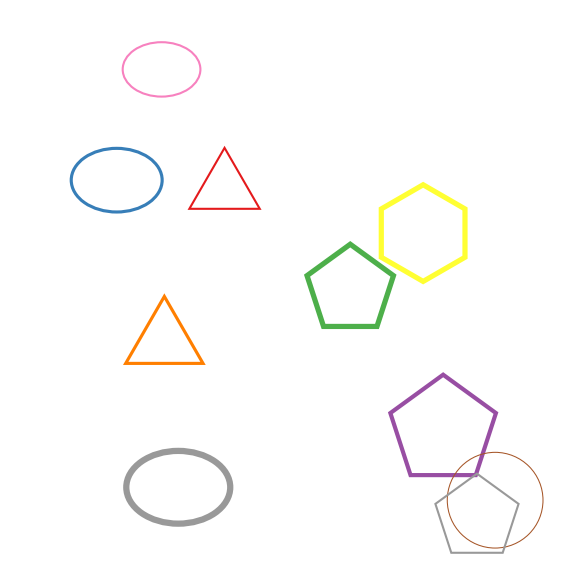[{"shape": "triangle", "thickness": 1, "radius": 0.35, "center": [0.389, 0.673]}, {"shape": "oval", "thickness": 1.5, "radius": 0.39, "center": [0.202, 0.687]}, {"shape": "pentagon", "thickness": 2.5, "radius": 0.39, "center": [0.606, 0.498]}, {"shape": "pentagon", "thickness": 2, "radius": 0.48, "center": [0.767, 0.254]}, {"shape": "triangle", "thickness": 1.5, "radius": 0.39, "center": [0.285, 0.409]}, {"shape": "hexagon", "thickness": 2.5, "radius": 0.42, "center": [0.733, 0.596]}, {"shape": "circle", "thickness": 0.5, "radius": 0.41, "center": [0.857, 0.133]}, {"shape": "oval", "thickness": 1, "radius": 0.34, "center": [0.28, 0.879]}, {"shape": "pentagon", "thickness": 1, "radius": 0.38, "center": [0.826, 0.103]}, {"shape": "oval", "thickness": 3, "radius": 0.45, "center": [0.309, 0.155]}]